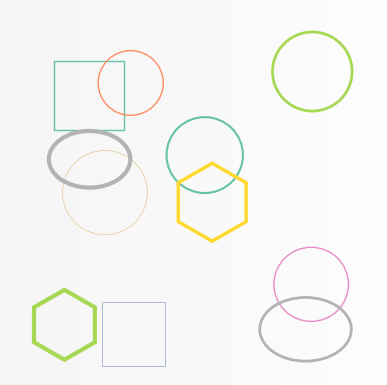[{"shape": "square", "thickness": 1, "radius": 0.45, "center": [0.23, 0.753]}, {"shape": "circle", "thickness": 1.5, "radius": 0.49, "center": [0.528, 0.597]}, {"shape": "circle", "thickness": 1, "radius": 0.42, "center": [0.337, 0.784]}, {"shape": "square", "thickness": 0.5, "radius": 0.41, "center": [0.345, 0.133]}, {"shape": "circle", "thickness": 1, "radius": 0.48, "center": [0.803, 0.261]}, {"shape": "circle", "thickness": 2, "radius": 0.51, "center": [0.806, 0.814]}, {"shape": "hexagon", "thickness": 3, "radius": 0.45, "center": [0.166, 0.156]}, {"shape": "hexagon", "thickness": 2.5, "radius": 0.51, "center": [0.548, 0.475]}, {"shape": "circle", "thickness": 0.5, "radius": 0.55, "center": [0.271, 0.5]}, {"shape": "oval", "thickness": 2, "radius": 0.59, "center": [0.789, 0.145]}, {"shape": "oval", "thickness": 3, "radius": 0.53, "center": [0.231, 0.586]}]